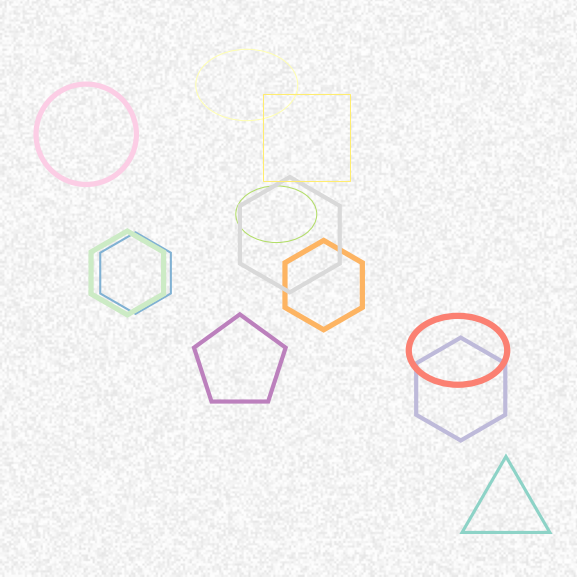[{"shape": "triangle", "thickness": 1.5, "radius": 0.44, "center": [0.876, 0.121]}, {"shape": "oval", "thickness": 0.5, "radius": 0.44, "center": [0.427, 0.852]}, {"shape": "hexagon", "thickness": 2, "radius": 0.45, "center": [0.798, 0.325]}, {"shape": "oval", "thickness": 3, "radius": 0.43, "center": [0.793, 0.393]}, {"shape": "hexagon", "thickness": 1, "radius": 0.35, "center": [0.235, 0.526]}, {"shape": "hexagon", "thickness": 2.5, "radius": 0.39, "center": [0.56, 0.505]}, {"shape": "oval", "thickness": 0.5, "radius": 0.35, "center": [0.478, 0.628]}, {"shape": "circle", "thickness": 2.5, "radius": 0.43, "center": [0.149, 0.767]}, {"shape": "hexagon", "thickness": 2, "radius": 0.5, "center": [0.502, 0.593]}, {"shape": "pentagon", "thickness": 2, "radius": 0.42, "center": [0.415, 0.371]}, {"shape": "hexagon", "thickness": 2.5, "radius": 0.36, "center": [0.22, 0.526]}, {"shape": "square", "thickness": 0.5, "radius": 0.38, "center": [0.531, 0.761]}]